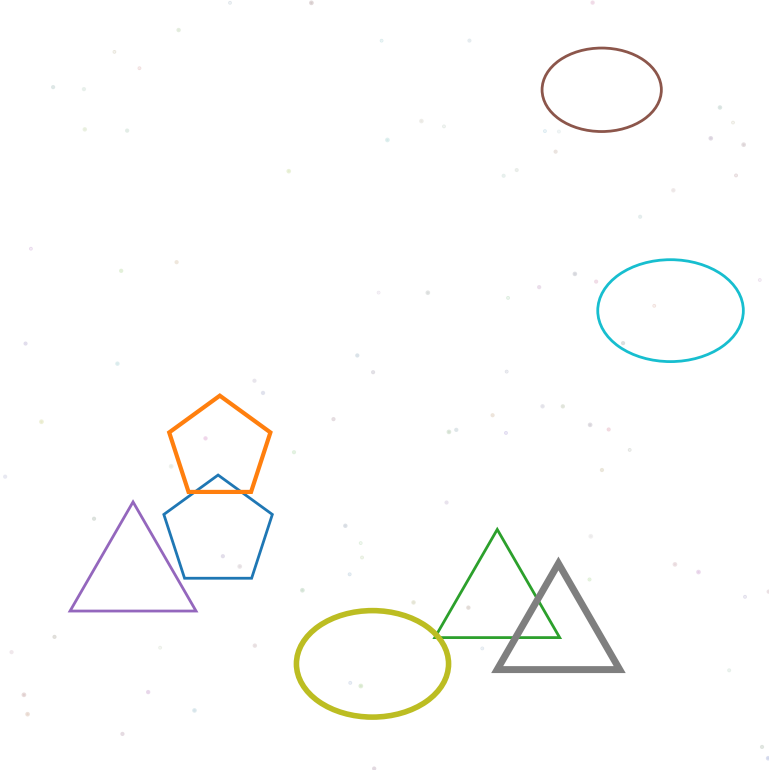[{"shape": "pentagon", "thickness": 1, "radius": 0.37, "center": [0.283, 0.309]}, {"shape": "pentagon", "thickness": 1.5, "radius": 0.35, "center": [0.285, 0.417]}, {"shape": "triangle", "thickness": 1, "radius": 0.47, "center": [0.646, 0.219]}, {"shape": "triangle", "thickness": 1, "radius": 0.47, "center": [0.173, 0.254]}, {"shape": "oval", "thickness": 1, "radius": 0.39, "center": [0.781, 0.883]}, {"shape": "triangle", "thickness": 2.5, "radius": 0.46, "center": [0.725, 0.176]}, {"shape": "oval", "thickness": 2, "radius": 0.49, "center": [0.484, 0.138]}, {"shape": "oval", "thickness": 1, "radius": 0.47, "center": [0.871, 0.597]}]